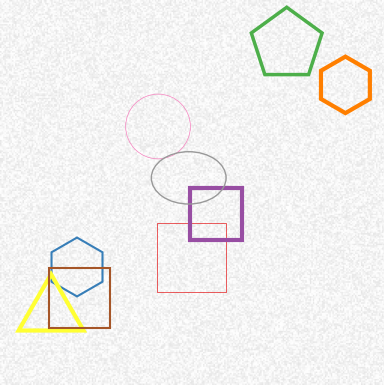[{"shape": "square", "thickness": 0.5, "radius": 0.45, "center": [0.497, 0.331]}, {"shape": "hexagon", "thickness": 1.5, "radius": 0.38, "center": [0.2, 0.306]}, {"shape": "pentagon", "thickness": 2.5, "radius": 0.48, "center": [0.745, 0.884]}, {"shape": "square", "thickness": 3, "radius": 0.34, "center": [0.56, 0.444]}, {"shape": "hexagon", "thickness": 3, "radius": 0.37, "center": [0.897, 0.78]}, {"shape": "triangle", "thickness": 3, "radius": 0.49, "center": [0.133, 0.19]}, {"shape": "square", "thickness": 1.5, "radius": 0.39, "center": [0.206, 0.226]}, {"shape": "circle", "thickness": 0.5, "radius": 0.42, "center": [0.41, 0.671]}, {"shape": "oval", "thickness": 1, "radius": 0.49, "center": [0.49, 0.538]}]